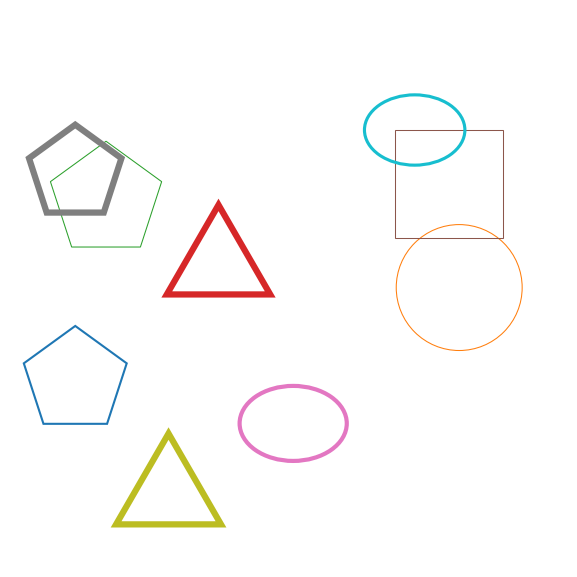[{"shape": "pentagon", "thickness": 1, "radius": 0.47, "center": [0.13, 0.341]}, {"shape": "circle", "thickness": 0.5, "radius": 0.55, "center": [0.795, 0.501]}, {"shape": "pentagon", "thickness": 0.5, "radius": 0.51, "center": [0.184, 0.653]}, {"shape": "triangle", "thickness": 3, "radius": 0.52, "center": [0.378, 0.541]}, {"shape": "square", "thickness": 0.5, "radius": 0.47, "center": [0.778, 0.681]}, {"shape": "oval", "thickness": 2, "radius": 0.46, "center": [0.508, 0.266]}, {"shape": "pentagon", "thickness": 3, "radius": 0.42, "center": [0.13, 0.699]}, {"shape": "triangle", "thickness": 3, "radius": 0.52, "center": [0.292, 0.144]}, {"shape": "oval", "thickness": 1.5, "radius": 0.43, "center": [0.718, 0.774]}]